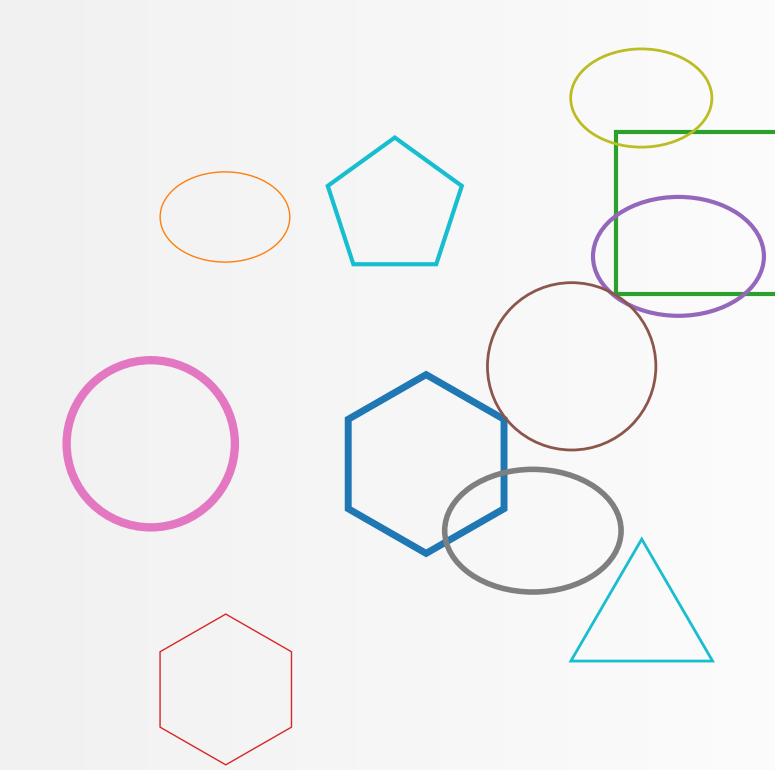[{"shape": "hexagon", "thickness": 2.5, "radius": 0.58, "center": [0.55, 0.397]}, {"shape": "oval", "thickness": 0.5, "radius": 0.42, "center": [0.29, 0.718]}, {"shape": "square", "thickness": 1.5, "radius": 0.52, "center": [0.899, 0.723]}, {"shape": "hexagon", "thickness": 0.5, "radius": 0.49, "center": [0.291, 0.105]}, {"shape": "oval", "thickness": 1.5, "radius": 0.55, "center": [0.875, 0.667]}, {"shape": "circle", "thickness": 1, "radius": 0.54, "center": [0.738, 0.524]}, {"shape": "circle", "thickness": 3, "radius": 0.54, "center": [0.195, 0.424]}, {"shape": "oval", "thickness": 2, "radius": 0.57, "center": [0.688, 0.311]}, {"shape": "oval", "thickness": 1, "radius": 0.46, "center": [0.827, 0.873]}, {"shape": "triangle", "thickness": 1, "radius": 0.53, "center": [0.828, 0.194]}, {"shape": "pentagon", "thickness": 1.5, "radius": 0.45, "center": [0.509, 0.73]}]